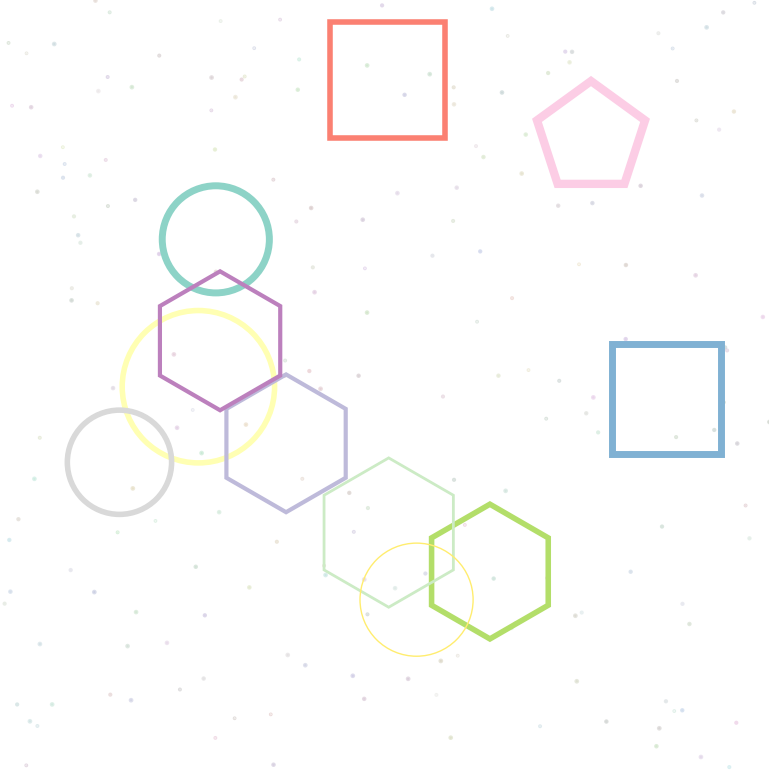[{"shape": "circle", "thickness": 2.5, "radius": 0.35, "center": [0.28, 0.689]}, {"shape": "circle", "thickness": 2, "radius": 0.49, "center": [0.258, 0.498]}, {"shape": "hexagon", "thickness": 1.5, "radius": 0.45, "center": [0.372, 0.424]}, {"shape": "square", "thickness": 2, "radius": 0.38, "center": [0.503, 0.896]}, {"shape": "square", "thickness": 2.5, "radius": 0.36, "center": [0.866, 0.482]}, {"shape": "hexagon", "thickness": 2, "radius": 0.44, "center": [0.636, 0.258]}, {"shape": "pentagon", "thickness": 3, "radius": 0.37, "center": [0.768, 0.821]}, {"shape": "circle", "thickness": 2, "radius": 0.34, "center": [0.155, 0.4]}, {"shape": "hexagon", "thickness": 1.5, "radius": 0.45, "center": [0.286, 0.557]}, {"shape": "hexagon", "thickness": 1, "radius": 0.48, "center": [0.505, 0.308]}, {"shape": "circle", "thickness": 0.5, "radius": 0.37, "center": [0.541, 0.221]}]